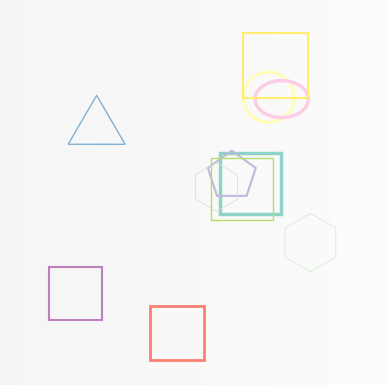[{"shape": "square", "thickness": 2.5, "radius": 0.39, "center": [0.646, 0.524]}, {"shape": "circle", "thickness": 2, "radius": 0.33, "center": [0.693, 0.748]}, {"shape": "pentagon", "thickness": 1.5, "radius": 0.32, "center": [0.598, 0.544]}, {"shape": "square", "thickness": 2, "radius": 0.35, "center": [0.457, 0.135]}, {"shape": "triangle", "thickness": 1, "radius": 0.42, "center": [0.249, 0.668]}, {"shape": "square", "thickness": 1, "radius": 0.4, "center": [0.624, 0.509]}, {"shape": "oval", "thickness": 2.5, "radius": 0.34, "center": [0.727, 0.743]}, {"shape": "hexagon", "thickness": 0.5, "radius": 0.32, "center": [0.559, 0.514]}, {"shape": "square", "thickness": 1.5, "radius": 0.34, "center": [0.195, 0.238]}, {"shape": "hexagon", "thickness": 0.5, "radius": 0.38, "center": [0.801, 0.37]}, {"shape": "square", "thickness": 1.5, "radius": 0.42, "center": [0.712, 0.83]}]